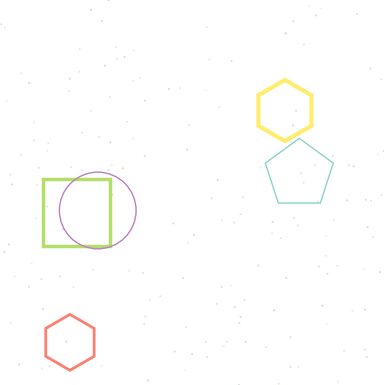[{"shape": "pentagon", "thickness": 1, "radius": 0.46, "center": [0.777, 0.548]}, {"shape": "hexagon", "thickness": 2, "radius": 0.36, "center": [0.182, 0.111]}, {"shape": "square", "thickness": 2.5, "radius": 0.44, "center": [0.199, 0.448]}, {"shape": "circle", "thickness": 1, "radius": 0.5, "center": [0.254, 0.453]}, {"shape": "hexagon", "thickness": 3, "radius": 0.4, "center": [0.74, 0.713]}]